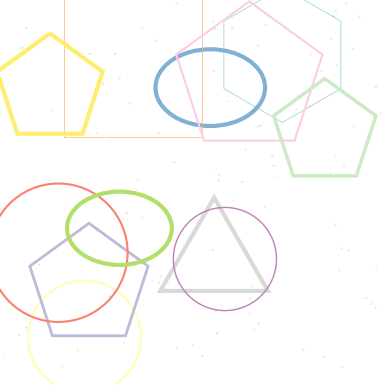[{"shape": "hexagon", "thickness": 0.5, "radius": 0.88, "center": [0.733, 0.857]}, {"shape": "circle", "thickness": 1.5, "radius": 0.73, "center": [0.22, 0.125]}, {"shape": "pentagon", "thickness": 2, "radius": 0.81, "center": [0.231, 0.259]}, {"shape": "circle", "thickness": 1.5, "radius": 0.9, "center": [0.152, 0.344]}, {"shape": "oval", "thickness": 3, "radius": 0.71, "center": [0.546, 0.772]}, {"shape": "square", "thickness": 0.5, "radius": 0.9, "center": [0.345, 0.825]}, {"shape": "oval", "thickness": 3, "radius": 0.68, "center": [0.31, 0.407]}, {"shape": "pentagon", "thickness": 1.5, "radius": 1.0, "center": [0.648, 0.796]}, {"shape": "triangle", "thickness": 3, "radius": 0.81, "center": [0.556, 0.325]}, {"shape": "circle", "thickness": 1, "radius": 0.67, "center": [0.584, 0.327]}, {"shape": "pentagon", "thickness": 2.5, "radius": 0.7, "center": [0.844, 0.656]}, {"shape": "pentagon", "thickness": 3, "radius": 0.72, "center": [0.13, 0.769]}]